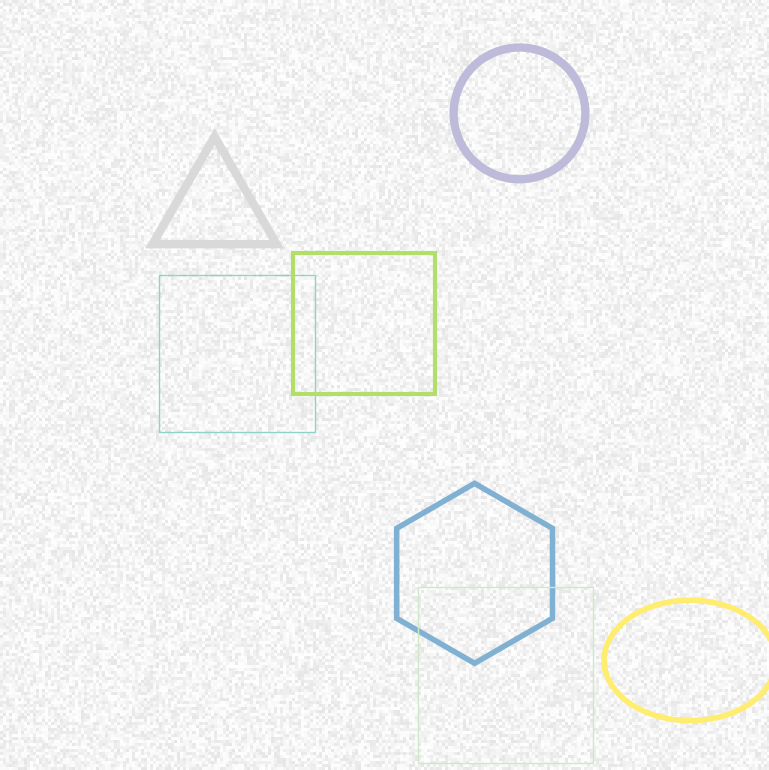[{"shape": "square", "thickness": 0.5, "radius": 0.51, "center": [0.308, 0.541]}, {"shape": "circle", "thickness": 3, "radius": 0.43, "center": [0.675, 0.853]}, {"shape": "hexagon", "thickness": 2, "radius": 0.58, "center": [0.616, 0.255]}, {"shape": "square", "thickness": 1.5, "radius": 0.46, "center": [0.473, 0.58]}, {"shape": "triangle", "thickness": 3, "radius": 0.47, "center": [0.279, 0.729]}, {"shape": "square", "thickness": 0.5, "radius": 0.57, "center": [0.657, 0.123]}, {"shape": "oval", "thickness": 2, "radius": 0.56, "center": [0.896, 0.142]}]